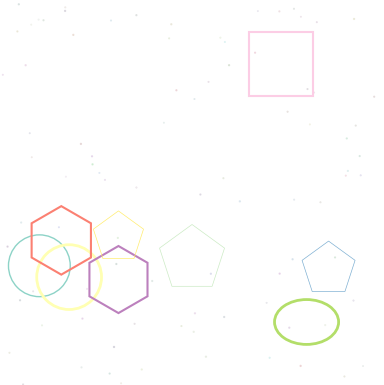[{"shape": "circle", "thickness": 1, "radius": 0.4, "center": [0.102, 0.31]}, {"shape": "circle", "thickness": 2, "radius": 0.42, "center": [0.18, 0.28]}, {"shape": "hexagon", "thickness": 1.5, "radius": 0.44, "center": [0.159, 0.376]}, {"shape": "pentagon", "thickness": 0.5, "radius": 0.36, "center": [0.853, 0.301]}, {"shape": "oval", "thickness": 2, "radius": 0.42, "center": [0.796, 0.164]}, {"shape": "square", "thickness": 1.5, "radius": 0.42, "center": [0.729, 0.835]}, {"shape": "hexagon", "thickness": 1.5, "radius": 0.44, "center": [0.308, 0.274]}, {"shape": "pentagon", "thickness": 0.5, "radius": 0.44, "center": [0.499, 0.328]}, {"shape": "pentagon", "thickness": 0.5, "radius": 0.34, "center": [0.308, 0.384]}]